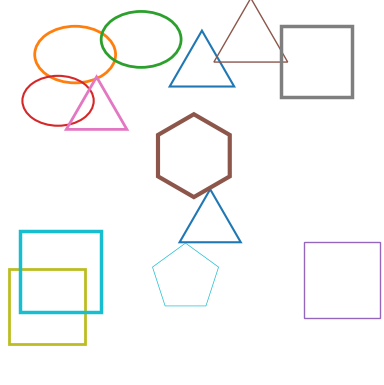[{"shape": "triangle", "thickness": 1.5, "radius": 0.46, "center": [0.546, 0.417]}, {"shape": "triangle", "thickness": 1.5, "radius": 0.48, "center": [0.524, 0.824]}, {"shape": "oval", "thickness": 2, "radius": 0.53, "center": [0.195, 0.858]}, {"shape": "oval", "thickness": 2, "radius": 0.52, "center": [0.367, 0.898]}, {"shape": "oval", "thickness": 1.5, "radius": 0.46, "center": [0.151, 0.738]}, {"shape": "square", "thickness": 1, "radius": 0.49, "center": [0.888, 0.273]}, {"shape": "triangle", "thickness": 1, "radius": 0.55, "center": [0.651, 0.894]}, {"shape": "hexagon", "thickness": 3, "radius": 0.54, "center": [0.504, 0.596]}, {"shape": "triangle", "thickness": 2, "radius": 0.45, "center": [0.251, 0.709]}, {"shape": "square", "thickness": 2.5, "radius": 0.46, "center": [0.822, 0.841]}, {"shape": "square", "thickness": 2, "radius": 0.49, "center": [0.122, 0.203]}, {"shape": "pentagon", "thickness": 0.5, "radius": 0.45, "center": [0.482, 0.278]}, {"shape": "square", "thickness": 2.5, "radius": 0.53, "center": [0.157, 0.295]}]